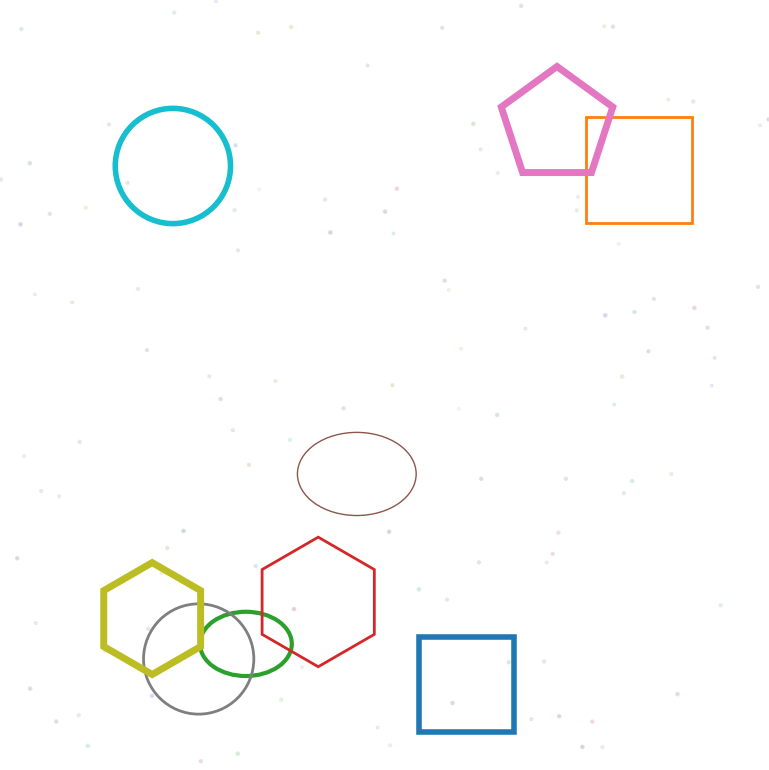[{"shape": "square", "thickness": 2, "radius": 0.31, "center": [0.605, 0.111]}, {"shape": "square", "thickness": 1, "radius": 0.34, "center": [0.829, 0.779]}, {"shape": "oval", "thickness": 1.5, "radius": 0.3, "center": [0.319, 0.164]}, {"shape": "hexagon", "thickness": 1, "radius": 0.42, "center": [0.413, 0.218]}, {"shape": "oval", "thickness": 0.5, "radius": 0.39, "center": [0.463, 0.384]}, {"shape": "pentagon", "thickness": 2.5, "radius": 0.38, "center": [0.723, 0.837]}, {"shape": "circle", "thickness": 1, "radius": 0.36, "center": [0.258, 0.144]}, {"shape": "hexagon", "thickness": 2.5, "radius": 0.36, "center": [0.198, 0.197]}, {"shape": "circle", "thickness": 2, "radius": 0.37, "center": [0.225, 0.784]}]